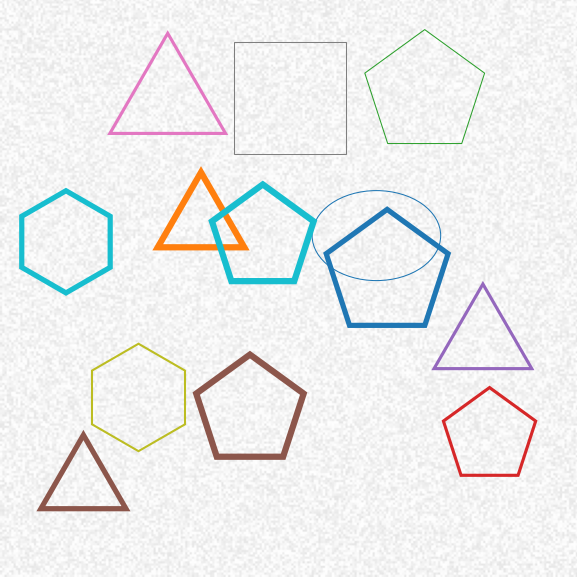[{"shape": "pentagon", "thickness": 2.5, "radius": 0.55, "center": [0.67, 0.526]}, {"shape": "oval", "thickness": 0.5, "radius": 0.56, "center": [0.652, 0.591]}, {"shape": "triangle", "thickness": 3, "radius": 0.43, "center": [0.348, 0.614]}, {"shape": "pentagon", "thickness": 0.5, "radius": 0.55, "center": [0.735, 0.839]}, {"shape": "pentagon", "thickness": 1.5, "radius": 0.42, "center": [0.848, 0.244]}, {"shape": "triangle", "thickness": 1.5, "radius": 0.49, "center": [0.836, 0.41]}, {"shape": "triangle", "thickness": 2.5, "radius": 0.43, "center": [0.144, 0.161]}, {"shape": "pentagon", "thickness": 3, "radius": 0.49, "center": [0.433, 0.287]}, {"shape": "triangle", "thickness": 1.5, "radius": 0.58, "center": [0.29, 0.826]}, {"shape": "square", "thickness": 0.5, "radius": 0.48, "center": [0.502, 0.83]}, {"shape": "hexagon", "thickness": 1, "radius": 0.46, "center": [0.24, 0.311]}, {"shape": "hexagon", "thickness": 2.5, "radius": 0.44, "center": [0.114, 0.58]}, {"shape": "pentagon", "thickness": 3, "radius": 0.46, "center": [0.455, 0.587]}]